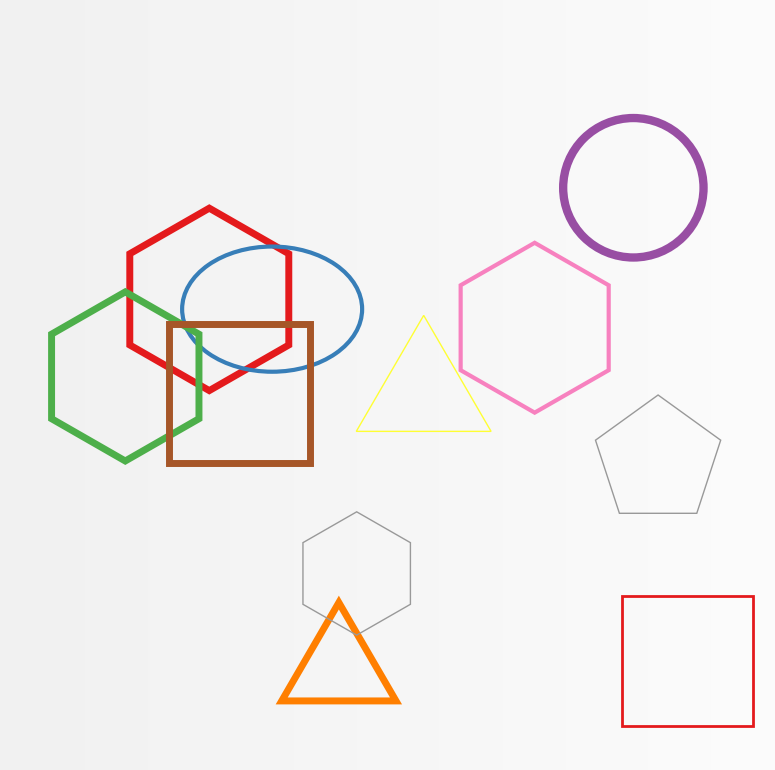[{"shape": "hexagon", "thickness": 2.5, "radius": 0.59, "center": [0.27, 0.611]}, {"shape": "square", "thickness": 1, "radius": 0.42, "center": [0.887, 0.142]}, {"shape": "oval", "thickness": 1.5, "radius": 0.58, "center": [0.351, 0.599]}, {"shape": "hexagon", "thickness": 2.5, "radius": 0.55, "center": [0.162, 0.511]}, {"shape": "circle", "thickness": 3, "radius": 0.45, "center": [0.817, 0.756]}, {"shape": "triangle", "thickness": 2.5, "radius": 0.43, "center": [0.437, 0.132]}, {"shape": "triangle", "thickness": 0.5, "radius": 0.5, "center": [0.547, 0.49]}, {"shape": "square", "thickness": 2.5, "radius": 0.45, "center": [0.309, 0.489]}, {"shape": "hexagon", "thickness": 1.5, "radius": 0.55, "center": [0.69, 0.574]}, {"shape": "pentagon", "thickness": 0.5, "radius": 0.42, "center": [0.849, 0.402]}, {"shape": "hexagon", "thickness": 0.5, "radius": 0.4, "center": [0.46, 0.255]}]